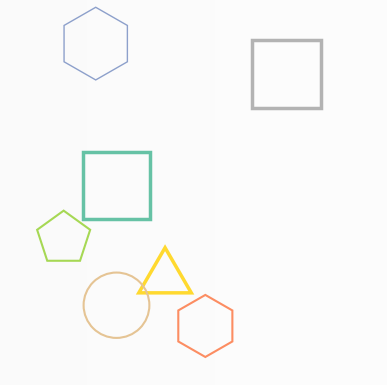[{"shape": "square", "thickness": 2.5, "radius": 0.43, "center": [0.3, 0.518]}, {"shape": "hexagon", "thickness": 1.5, "radius": 0.4, "center": [0.53, 0.153]}, {"shape": "hexagon", "thickness": 1, "radius": 0.47, "center": [0.247, 0.887]}, {"shape": "pentagon", "thickness": 1.5, "radius": 0.36, "center": [0.164, 0.381]}, {"shape": "triangle", "thickness": 2.5, "radius": 0.39, "center": [0.426, 0.278]}, {"shape": "circle", "thickness": 1.5, "radius": 0.42, "center": [0.301, 0.207]}, {"shape": "square", "thickness": 2.5, "radius": 0.45, "center": [0.739, 0.808]}]